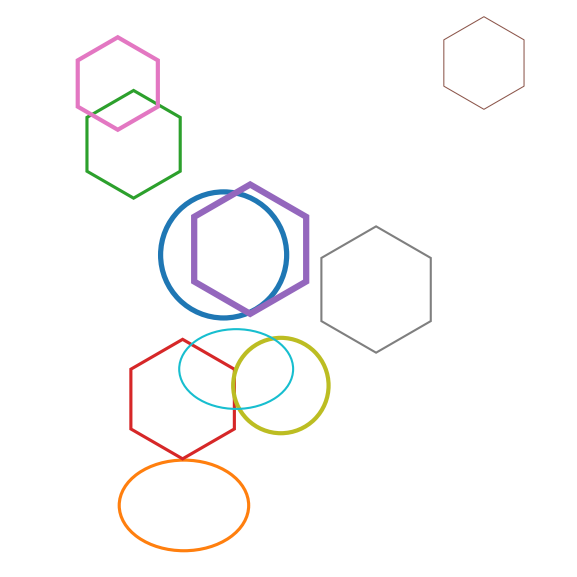[{"shape": "circle", "thickness": 2.5, "radius": 0.55, "center": [0.387, 0.558]}, {"shape": "oval", "thickness": 1.5, "radius": 0.56, "center": [0.319, 0.124]}, {"shape": "hexagon", "thickness": 1.5, "radius": 0.47, "center": [0.231, 0.749]}, {"shape": "hexagon", "thickness": 1.5, "radius": 0.52, "center": [0.316, 0.308]}, {"shape": "hexagon", "thickness": 3, "radius": 0.56, "center": [0.433, 0.568]}, {"shape": "hexagon", "thickness": 0.5, "radius": 0.4, "center": [0.838, 0.89]}, {"shape": "hexagon", "thickness": 2, "radius": 0.4, "center": [0.204, 0.855]}, {"shape": "hexagon", "thickness": 1, "radius": 0.55, "center": [0.651, 0.498]}, {"shape": "circle", "thickness": 2, "radius": 0.41, "center": [0.486, 0.332]}, {"shape": "oval", "thickness": 1, "radius": 0.49, "center": [0.409, 0.36]}]